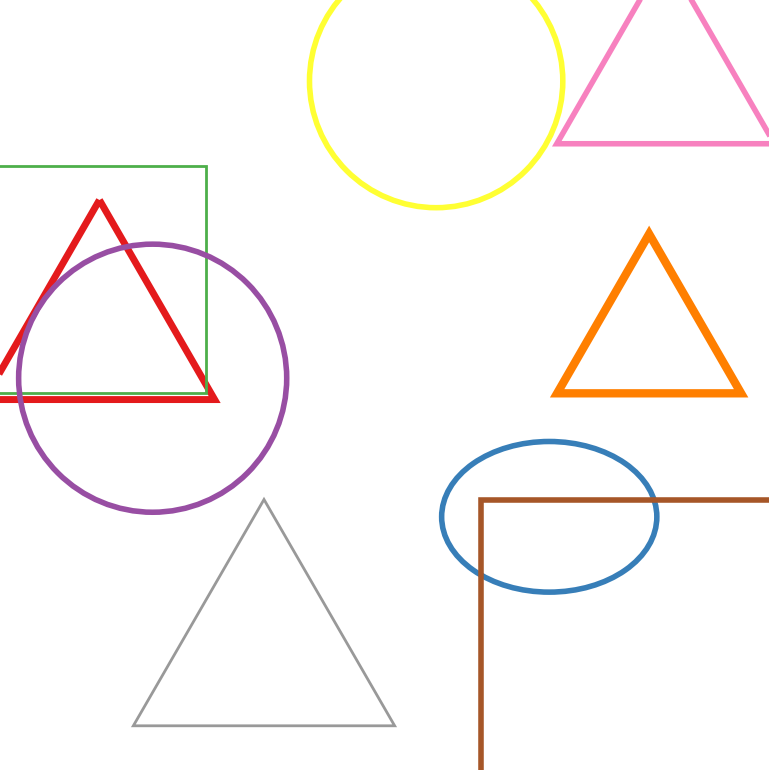[{"shape": "triangle", "thickness": 2.5, "radius": 0.86, "center": [0.129, 0.567]}, {"shape": "oval", "thickness": 2, "radius": 0.7, "center": [0.713, 0.329]}, {"shape": "square", "thickness": 1, "radius": 0.74, "center": [0.12, 0.637]}, {"shape": "circle", "thickness": 2, "radius": 0.87, "center": [0.198, 0.509]}, {"shape": "triangle", "thickness": 3, "radius": 0.69, "center": [0.843, 0.558]}, {"shape": "circle", "thickness": 2, "radius": 0.82, "center": [0.566, 0.895]}, {"shape": "square", "thickness": 2, "radius": 0.98, "center": [0.82, 0.154]}, {"shape": "triangle", "thickness": 2, "radius": 0.82, "center": [0.864, 0.895]}, {"shape": "triangle", "thickness": 1, "radius": 0.98, "center": [0.343, 0.155]}]